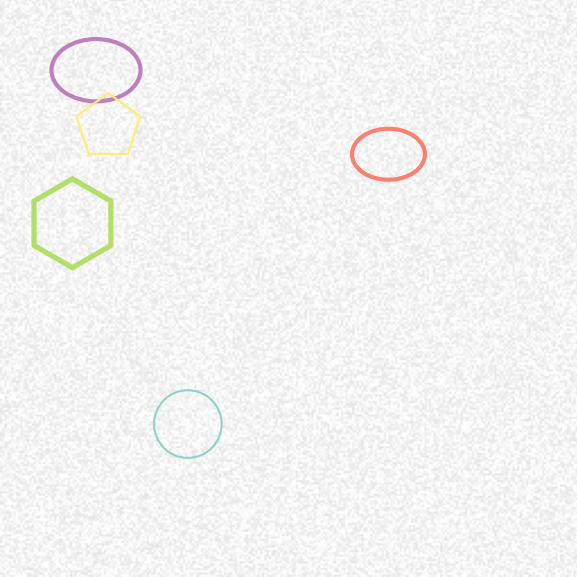[{"shape": "circle", "thickness": 1, "radius": 0.29, "center": [0.325, 0.265]}, {"shape": "oval", "thickness": 2, "radius": 0.32, "center": [0.673, 0.732]}, {"shape": "hexagon", "thickness": 2.5, "radius": 0.38, "center": [0.126, 0.613]}, {"shape": "oval", "thickness": 2, "radius": 0.39, "center": [0.166, 0.878]}, {"shape": "pentagon", "thickness": 1, "radius": 0.29, "center": [0.187, 0.78]}]